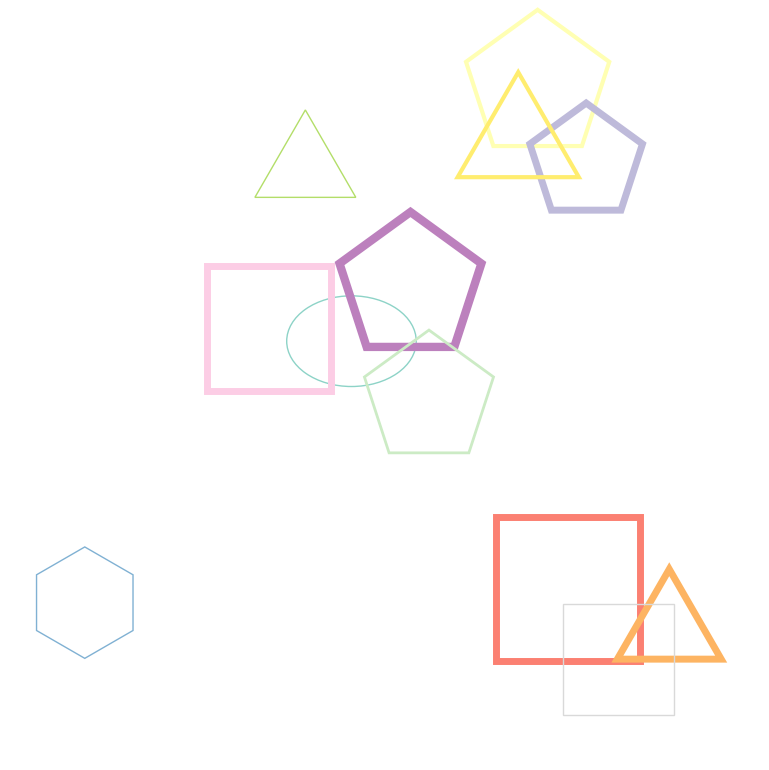[{"shape": "oval", "thickness": 0.5, "radius": 0.42, "center": [0.456, 0.557]}, {"shape": "pentagon", "thickness": 1.5, "radius": 0.49, "center": [0.698, 0.889]}, {"shape": "pentagon", "thickness": 2.5, "radius": 0.38, "center": [0.761, 0.789]}, {"shape": "square", "thickness": 2.5, "radius": 0.47, "center": [0.737, 0.235]}, {"shape": "hexagon", "thickness": 0.5, "radius": 0.36, "center": [0.11, 0.217]}, {"shape": "triangle", "thickness": 2.5, "radius": 0.39, "center": [0.869, 0.183]}, {"shape": "triangle", "thickness": 0.5, "radius": 0.38, "center": [0.397, 0.782]}, {"shape": "square", "thickness": 2.5, "radius": 0.4, "center": [0.349, 0.573]}, {"shape": "square", "thickness": 0.5, "radius": 0.36, "center": [0.803, 0.144]}, {"shape": "pentagon", "thickness": 3, "radius": 0.48, "center": [0.533, 0.628]}, {"shape": "pentagon", "thickness": 1, "radius": 0.44, "center": [0.557, 0.483]}, {"shape": "triangle", "thickness": 1.5, "radius": 0.45, "center": [0.673, 0.815]}]